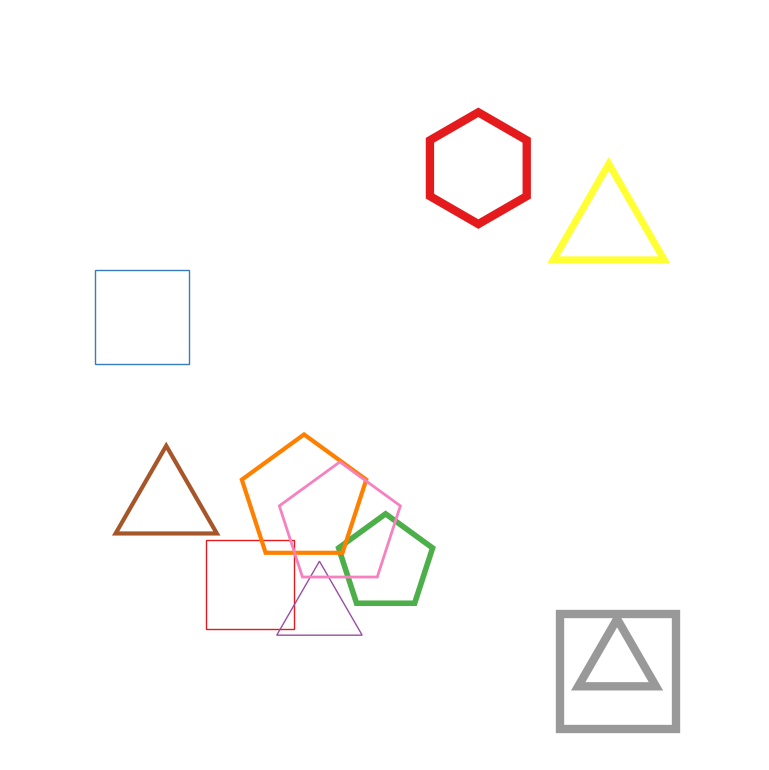[{"shape": "hexagon", "thickness": 3, "radius": 0.36, "center": [0.621, 0.782]}, {"shape": "square", "thickness": 0.5, "radius": 0.29, "center": [0.325, 0.241]}, {"shape": "square", "thickness": 0.5, "radius": 0.31, "center": [0.185, 0.588]}, {"shape": "pentagon", "thickness": 2, "radius": 0.32, "center": [0.501, 0.269]}, {"shape": "triangle", "thickness": 0.5, "radius": 0.32, "center": [0.415, 0.207]}, {"shape": "pentagon", "thickness": 1.5, "radius": 0.42, "center": [0.395, 0.351]}, {"shape": "triangle", "thickness": 2.5, "radius": 0.42, "center": [0.791, 0.704]}, {"shape": "triangle", "thickness": 1.5, "radius": 0.38, "center": [0.216, 0.345]}, {"shape": "pentagon", "thickness": 1, "radius": 0.41, "center": [0.441, 0.317]}, {"shape": "square", "thickness": 3, "radius": 0.37, "center": [0.803, 0.128]}, {"shape": "triangle", "thickness": 3, "radius": 0.29, "center": [0.801, 0.138]}]